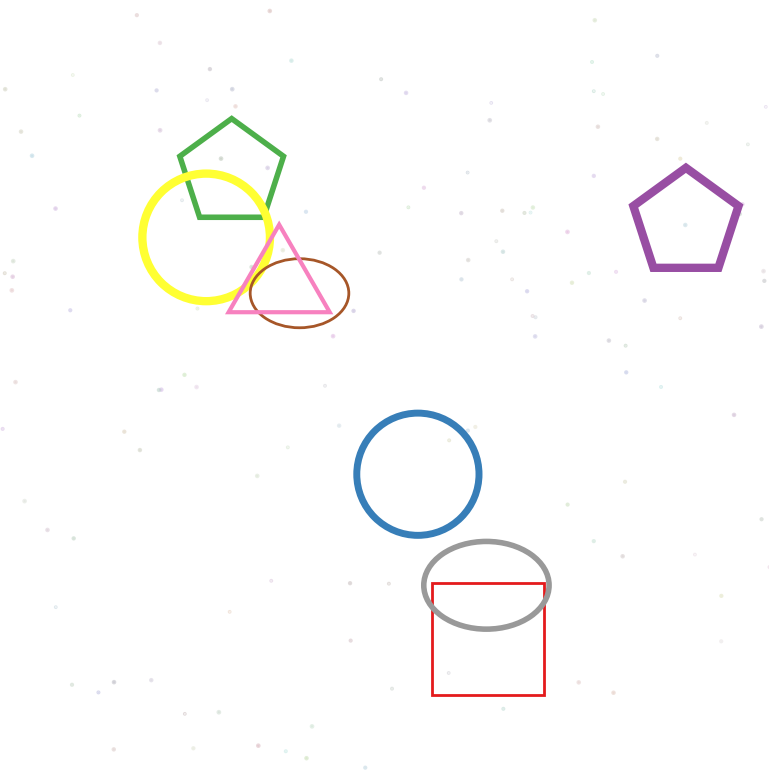[{"shape": "square", "thickness": 1, "radius": 0.36, "center": [0.633, 0.17]}, {"shape": "circle", "thickness": 2.5, "radius": 0.4, "center": [0.543, 0.384]}, {"shape": "pentagon", "thickness": 2, "radius": 0.35, "center": [0.301, 0.775]}, {"shape": "pentagon", "thickness": 3, "radius": 0.36, "center": [0.891, 0.71]}, {"shape": "circle", "thickness": 3, "radius": 0.41, "center": [0.268, 0.692]}, {"shape": "oval", "thickness": 1, "radius": 0.32, "center": [0.389, 0.619]}, {"shape": "triangle", "thickness": 1.5, "radius": 0.38, "center": [0.363, 0.632]}, {"shape": "oval", "thickness": 2, "radius": 0.41, "center": [0.632, 0.24]}]